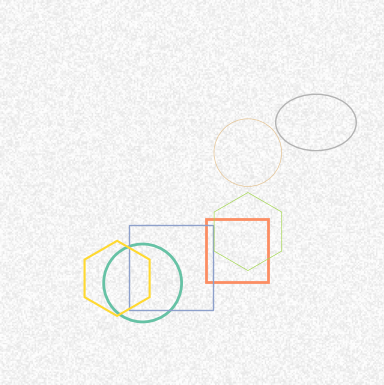[{"shape": "circle", "thickness": 2, "radius": 0.51, "center": [0.371, 0.265]}, {"shape": "square", "thickness": 2, "radius": 0.4, "center": [0.617, 0.35]}, {"shape": "square", "thickness": 1, "radius": 0.55, "center": [0.444, 0.306]}, {"shape": "hexagon", "thickness": 0.5, "radius": 0.51, "center": [0.644, 0.399]}, {"shape": "hexagon", "thickness": 1.5, "radius": 0.49, "center": [0.304, 0.277]}, {"shape": "circle", "thickness": 0.5, "radius": 0.44, "center": [0.644, 0.604]}, {"shape": "oval", "thickness": 1, "radius": 0.52, "center": [0.821, 0.682]}]